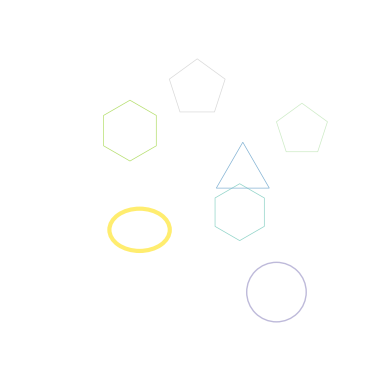[{"shape": "hexagon", "thickness": 0.5, "radius": 0.37, "center": [0.623, 0.449]}, {"shape": "circle", "thickness": 1, "radius": 0.39, "center": [0.718, 0.241]}, {"shape": "triangle", "thickness": 0.5, "radius": 0.4, "center": [0.631, 0.551]}, {"shape": "hexagon", "thickness": 0.5, "radius": 0.39, "center": [0.338, 0.661]}, {"shape": "pentagon", "thickness": 0.5, "radius": 0.38, "center": [0.512, 0.771]}, {"shape": "pentagon", "thickness": 0.5, "radius": 0.35, "center": [0.784, 0.662]}, {"shape": "oval", "thickness": 3, "radius": 0.39, "center": [0.363, 0.403]}]